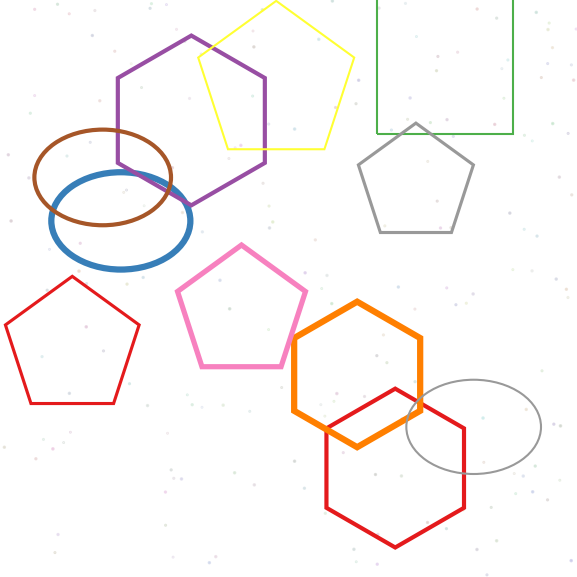[{"shape": "pentagon", "thickness": 1.5, "radius": 0.61, "center": [0.125, 0.399]}, {"shape": "hexagon", "thickness": 2, "radius": 0.69, "center": [0.684, 0.189]}, {"shape": "oval", "thickness": 3, "radius": 0.6, "center": [0.209, 0.617]}, {"shape": "square", "thickness": 1, "radius": 0.59, "center": [0.77, 0.885]}, {"shape": "hexagon", "thickness": 2, "radius": 0.73, "center": [0.331, 0.791]}, {"shape": "hexagon", "thickness": 3, "radius": 0.63, "center": [0.618, 0.351]}, {"shape": "pentagon", "thickness": 1, "radius": 0.71, "center": [0.478, 0.856]}, {"shape": "oval", "thickness": 2, "radius": 0.59, "center": [0.178, 0.692]}, {"shape": "pentagon", "thickness": 2.5, "radius": 0.58, "center": [0.418, 0.458]}, {"shape": "oval", "thickness": 1, "radius": 0.58, "center": [0.82, 0.26]}, {"shape": "pentagon", "thickness": 1.5, "radius": 0.52, "center": [0.72, 0.681]}]